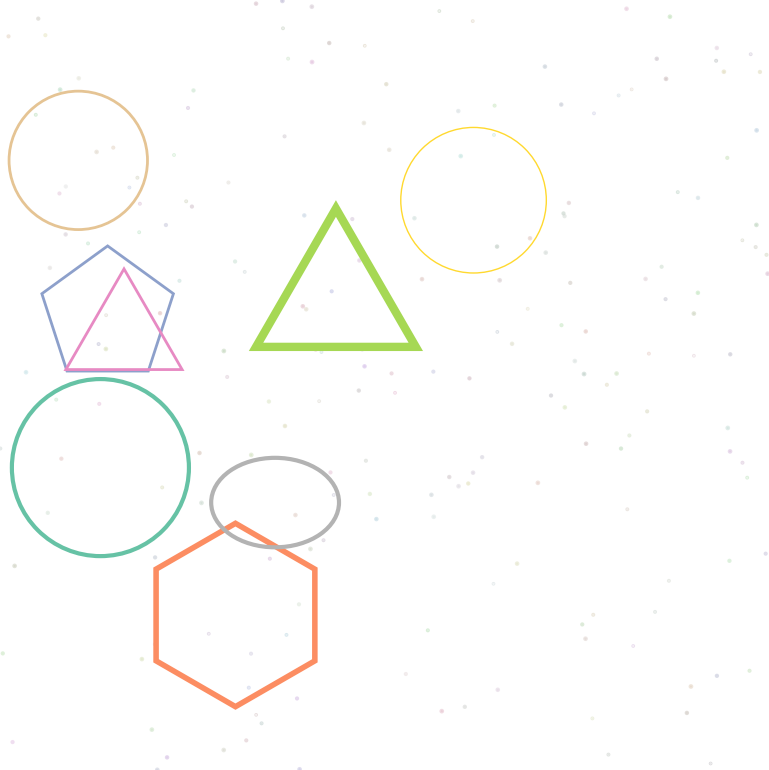[{"shape": "circle", "thickness": 1.5, "radius": 0.57, "center": [0.13, 0.393]}, {"shape": "hexagon", "thickness": 2, "radius": 0.6, "center": [0.306, 0.201]}, {"shape": "pentagon", "thickness": 1, "radius": 0.45, "center": [0.14, 0.591]}, {"shape": "triangle", "thickness": 1, "radius": 0.44, "center": [0.161, 0.564]}, {"shape": "triangle", "thickness": 3, "radius": 0.6, "center": [0.436, 0.609]}, {"shape": "circle", "thickness": 0.5, "radius": 0.47, "center": [0.615, 0.74]}, {"shape": "circle", "thickness": 1, "radius": 0.45, "center": [0.102, 0.792]}, {"shape": "oval", "thickness": 1.5, "radius": 0.42, "center": [0.357, 0.347]}]